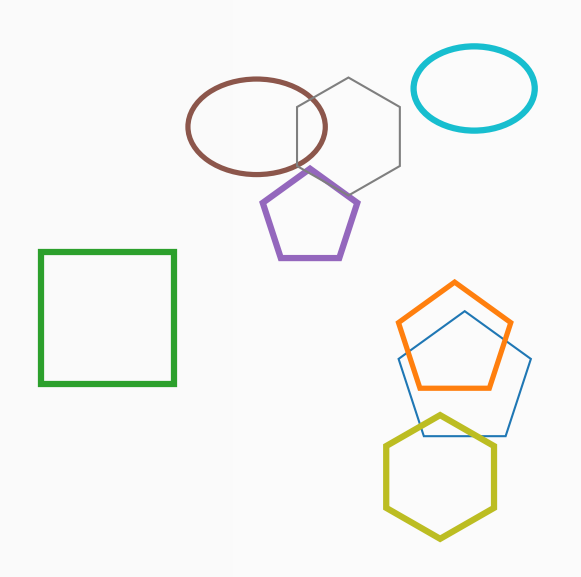[{"shape": "pentagon", "thickness": 1, "radius": 0.6, "center": [0.8, 0.341]}, {"shape": "pentagon", "thickness": 2.5, "radius": 0.51, "center": [0.782, 0.409]}, {"shape": "square", "thickness": 3, "radius": 0.57, "center": [0.184, 0.448]}, {"shape": "pentagon", "thickness": 3, "radius": 0.43, "center": [0.533, 0.621]}, {"shape": "oval", "thickness": 2.5, "radius": 0.59, "center": [0.441, 0.78]}, {"shape": "hexagon", "thickness": 1, "radius": 0.51, "center": [0.599, 0.763]}, {"shape": "hexagon", "thickness": 3, "radius": 0.54, "center": [0.757, 0.173]}, {"shape": "oval", "thickness": 3, "radius": 0.52, "center": [0.816, 0.846]}]